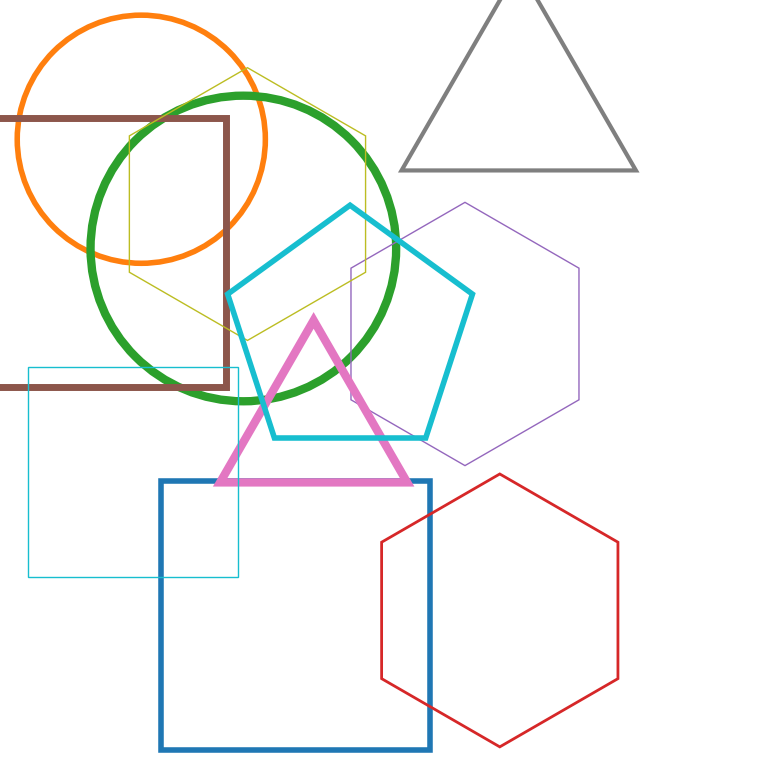[{"shape": "square", "thickness": 2, "radius": 0.87, "center": [0.384, 0.2]}, {"shape": "circle", "thickness": 2, "radius": 0.81, "center": [0.183, 0.819]}, {"shape": "circle", "thickness": 3, "radius": 0.99, "center": [0.316, 0.677]}, {"shape": "hexagon", "thickness": 1, "radius": 0.89, "center": [0.649, 0.207]}, {"shape": "hexagon", "thickness": 0.5, "radius": 0.85, "center": [0.604, 0.566]}, {"shape": "square", "thickness": 2.5, "radius": 0.87, "center": [0.119, 0.672]}, {"shape": "triangle", "thickness": 3, "radius": 0.7, "center": [0.407, 0.444]}, {"shape": "triangle", "thickness": 1.5, "radius": 0.88, "center": [0.674, 0.867]}, {"shape": "hexagon", "thickness": 0.5, "radius": 0.89, "center": [0.321, 0.735]}, {"shape": "square", "thickness": 0.5, "radius": 0.68, "center": [0.172, 0.387]}, {"shape": "pentagon", "thickness": 2, "radius": 0.84, "center": [0.455, 0.566]}]